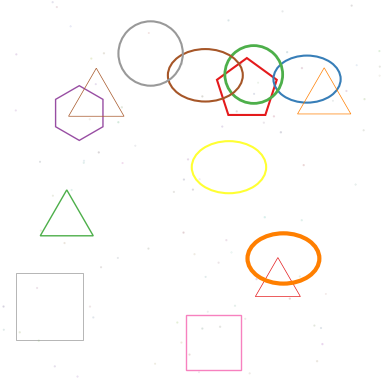[{"shape": "triangle", "thickness": 0.5, "radius": 0.34, "center": [0.722, 0.264]}, {"shape": "pentagon", "thickness": 1.5, "radius": 0.41, "center": [0.641, 0.767]}, {"shape": "oval", "thickness": 1.5, "radius": 0.44, "center": [0.798, 0.795]}, {"shape": "circle", "thickness": 2, "radius": 0.38, "center": [0.659, 0.807]}, {"shape": "triangle", "thickness": 1, "radius": 0.4, "center": [0.173, 0.427]}, {"shape": "hexagon", "thickness": 1, "radius": 0.36, "center": [0.206, 0.706]}, {"shape": "oval", "thickness": 3, "radius": 0.47, "center": [0.736, 0.329]}, {"shape": "triangle", "thickness": 0.5, "radius": 0.4, "center": [0.842, 0.744]}, {"shape": "oval", "thickness": 1.5, "radius": 0.48, "center": [0.595, 0.566]}, {"shape": "triangle", "thickness": 0.5, "radius": 0.42, "center": [0.25, 0.74]}, {"shape": "oval", "thickness": 1.5, "radius": 0.49, "center": [0.533, 0.804]}, {"shape": "square", "thickness": 1, "radius": 0.36, "center": [0.556, 0.111]}, {"shape": "circle", "thickness": 1.5, "radius": 0.42, "center": [0.391, 0.861]}, {"shape": "square", "thickness": 0.5, "radius": 0.43, "center": [0.128, 0.203]}]